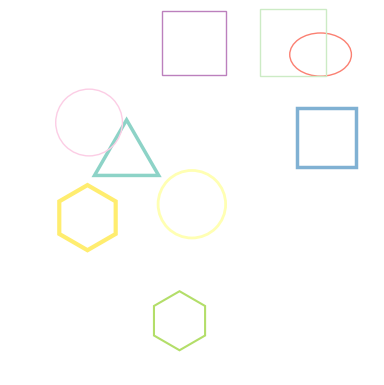[{"shape": "triangle", "thickness": 2.5, "radius": 0.48, "center": [0.329, 0.592]}, {"shape": "circle", "thickness": 2, "radius": 0.44, "center": [0.498, 0.47]}, {"shape": "oval", "thickness": 1, "radius": 0.4, "center": [0.833, 0.858]}, {"shape": "square", "thickness": 2.5, "radius": 0.39, "center": [0.848, 0.643]}, {"shape": "hexagon", "thickness": 1.5, "radius": 0.38, "center": [0.466, 0.167]}, {"shape": "circle", "thickness": 1, "radius": 0.43, "center": [0.231, 0.682]}, {"shape": "square", "thickness": 1, "radius": 0.42, "center": [0.504, 0.888]}, {"shape": "square", "thickness": 1, "radius": 0.43, "center": [0.761, 0.89]}, {"shape": "hexagon", "thickness": 3, "radius": 0.42, "center": [0.227, 0.435]}]